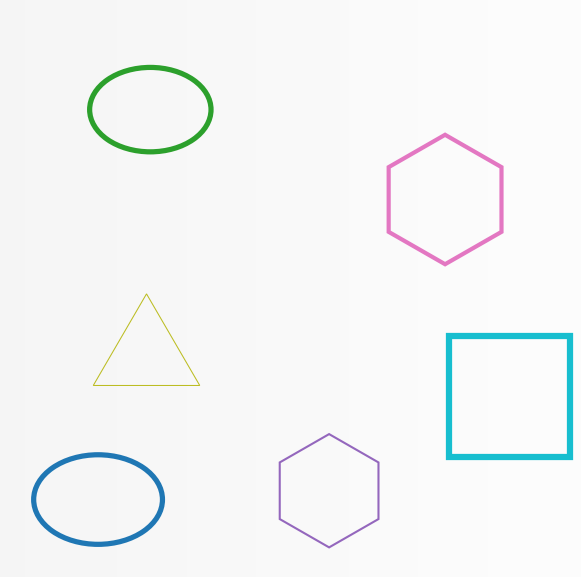[{"shape": "oval", "thickness": 2.5, "radius": 0.55, "center": [0.169, 0.134]}, {"shape": "oval", "thickness": 2.5, "radius": 0.52, "center": [0.259, 0.809]}, {"shape": "hexagon", "thickness": 1, "radius": 0.49, "center": [0.566, 0.149]}, {"shape": "hexagon", "thickness": 2, "radius": 0.56, "center": [0.766, 0.654]}, {"shape": "triangle", "thickness": 0.5, "radius": 0.53, "center": [0.252, 0.385]}, {"shape": "square", "thickness": 3, "radius": 0.52, "center": [0.877, 0.313]}]